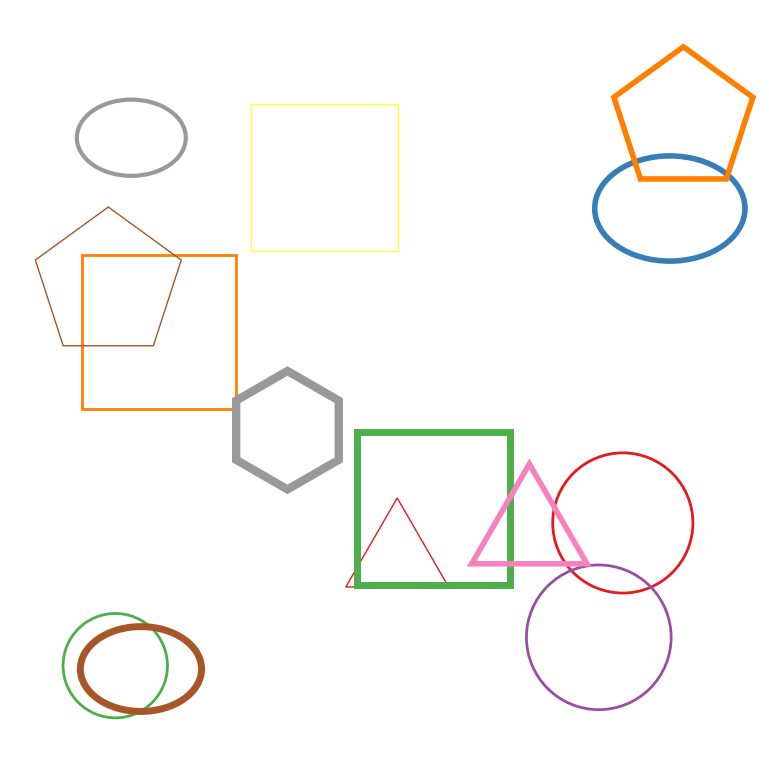[{"shape": "triangle", "thickness": 0.5, "radius": 0.39, "center": [0.516, 0.276]}, {"shape": "circle", "thickness": 1, "radius": 0.46, "center": [0.809, 0.321]}, {"shape": "oval", "thickness": 2, "radius": 0.49, "center": [0.87, 0.729]}, {"shape": "square", "thickness": 2.5, "radius": 0.5, "center": [0.563, 0.339]}, {"shape": "circle", "thickness": 1, "radius": 0.34, "center": [0.15, 0.136]}, {"shape": "circle", "thickness": 1, "radius": 0.47, "center": [0.778, 0.172]}, {"shape": "pentagon", "thickness": 2, "radius": 0.47, "center": [0.887, 0.844]}, {"shape": "square", "thickness": 1, "radius": 0.5, "center": [0.206, 0.569]}, {"shape": "square", "thickness": 0.5, "radius": 0.48, "center": [0.421, 0.769]}, {"shape": "pentagon", "thickness": 0.5, "radius": 0.5, "center": [0.141, 0.632]}, {"shape": "oval", "thickness": 2.5, "radius": 0.39, "center": [0.183, 0.131]}, {"shape": "triangle", "thickness": 2, "radius": 0.43, "center": [0.687, 0.311]}, {"shape": "oval", "thickness": 1.5, "radius": 0.35, "center": [0.171, 0.821]}, {"shape": "hexagon", "thickness": 3, "radius": 0.38, "center": [0.373, 0.441]}]